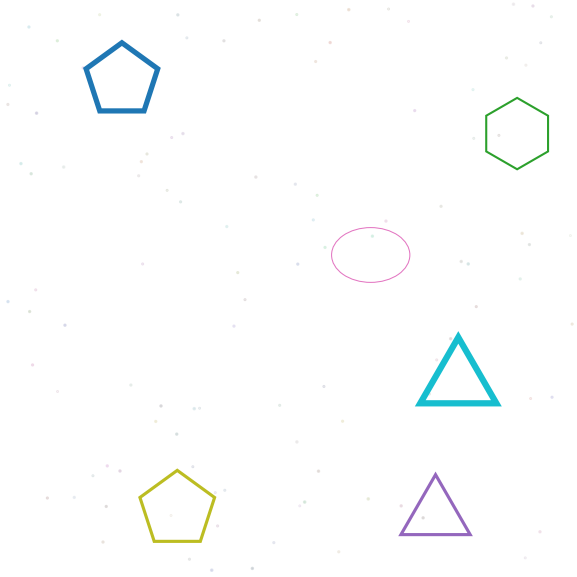[{"shape": "pentagon", "thickness": 2.5, "radius": 0.33, "center": [0.211, 0.86]}, {"shape": "hexagon", "thickness": 1, "radius": 0.31, "center": [0.895, 0.768]}, {"shape": "triangle", "thickness": 1.5, "radius": 0.35, "center": [0.754, 0.108]}, {"shape": "oval", "thickness": 0.5, "radius": 0.34, "center": [0.642, 0.558]}, {"shape": "pentagon", "thickness": 1.5, "radius": 0.34, "center": [0.307, 0.117]}, {"shape": "triangle", "thickness": 3, "radius": 0.38, "center": [0.794, 0.339]}]